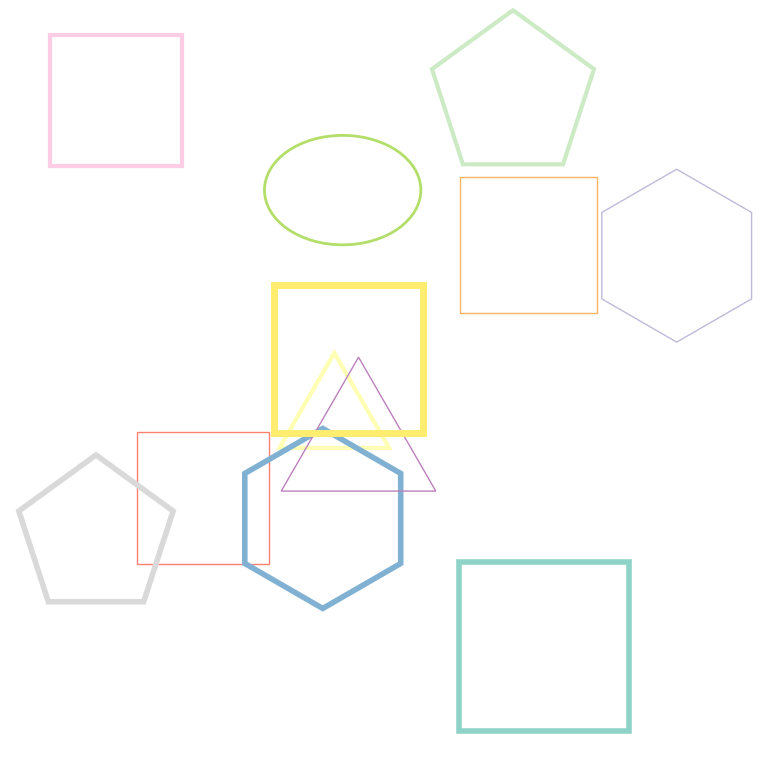[{"shape": "square", "thickness": 2, "radius": 0.55, "center": [0.707, 0.16]}, {"shape": "triangle", "thickness": 1.5, "radius": 0.41, "center": [0.434, 0.459]}, {"shape": "hexagon", "thickness": 0.5, "radius": 0.56, "center": [0.879, 0.668]}, {"shape": "square", "thickness": 0.5, "radius": 0.43, "center": [0.264, 0.354]}, {"shape": "hexagon", "thickness": 2, "radius": 0.58, "center": [0.419, 0.327]}, {"shape": "square", "thickness": 0.5, "radius": 0.44, "center": [0.686, 0.682]}, {"shape": "oval", "thickness": 1, "radius": 0.51, "center": [0.445, 0.753]}, {"shape": "square", "thickness": 1.5, "radius": 0.43, "center": [0.151, 0.869]}, {"shape": "pentagon", "thickness": 2, "radius": 0.53, "center": [0.125, 0.304]}, {"shape": "triangle", "thickness": 0.5, "radius": 0.58, "center": [0.466, 0.42]}, {"shape": "pentagon", "thickness": 1.5, "radius": 0.55, "center": [0.666, 0.876]}, {"shape": "square", "thickness": 2.5, "radius": 0.48, "center": [0.453, 0.534]}]